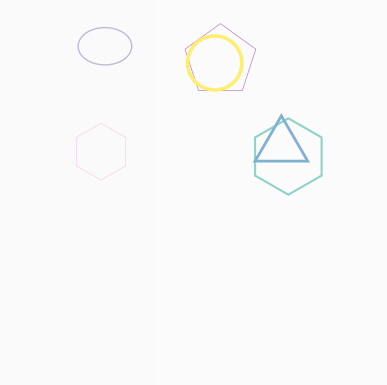[{"shape": "hexagon", "thickness": 1.5, "radius": 0.5, "center": [0.744, 0.594]}, {"shape": "oval", "thickness": 1, "radius": 0.35, "center": [0.271, 0.88]}, {"shape": "triangle", "thickness": 2, "radius": 0.39, "center": [0.726, 0.621]}, {"shape": "hexagon", "thickness": 0.5, "radius": 0.37, "center": [0.261, 0.606]}, {"shape": "pentagon", "thickness": 0.5, "radius": 0.48, "center": [0.569, 0.843]}, {"shape": "circle", "thickness": 2.5, "radius": 0.35, "center": [0.554, 0.836]}]